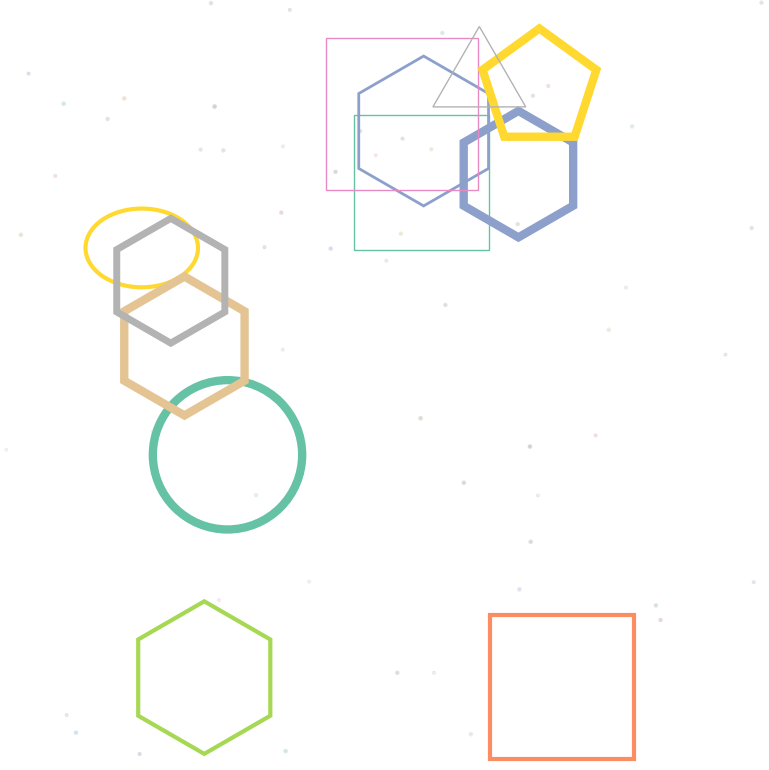[{"shape": "square", "thickness": 0.5, "radius": 0.44, "center": [0.548, 0.763]}, {"shape": "circle", "thickness": 3, "radius": 0.48, "center": [0.295, 0.409]}, {"shape": "square", "thickness": 1.5, "radius": 0.47, "center": [0.73, 0.108]}, {"shape": "hexagon", "thickness": 3, "radius": 0.41, "center": [0.673, 0.774]}, {"shape": "hexagon", "thickness": 1, "radius": 0.49, "center": [0.55, 0.83]}, {"shape": "square", "thickness": 0.5, "radius": 0.49, "center": [0.522, 0.852]}, {"shape": "hexagon", "thickness": 1.5, "radius": 0.5, "center": [0.265, 0.12]}, {"shape": "pentagon", "thickness": 3, "radius": 0.39, "center": [0.701, 0.885]}, {"shape": "oval", "thickness": 1.5, "radius": 0.37, "center": [0.184, 0.678]}, {"shape": "hexagon", "thickness": 3, "radius": 0.45, "center": [0.24, 0.551]}, {"shape": "hexagon", "thickness": 2.5, "radius": 0.41, "center": [0.222, 0.635]}, {"shape": "triangle", "thickness": 0.5, "radius": 0.35, "center": [0.623, 0.896]}]